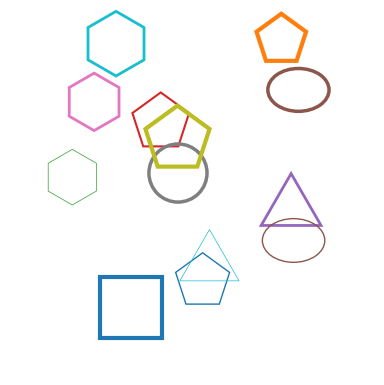[{"shape": "square", "thickness": 3, "radius": 0.4, "center": [0.341, 0.201]}, {"shape": "pentagon", "thickness": 1, "radius": 0.37, "center": [0.526, 0.27]}, {"shape": "pentagon", "thickness": 3, "radius": 0.34, "center": [0.731, 0.897]}, {"shape": "hexagon", "thickness": 0.5, "radius": 0.36, "center": [0.188, 0.54]}, {"shape": "pentagon", "thickness": 1.5, "radius": 0.39, "center": [0.418, 0.682]}, {"shape": "triangle", "thickness": 2, "radius": 0.45, "center": [0.756, 0.459]}, {"shape": "oval", "thickness": 2.5, "radius": 0.4, "center": [0.775, 0.766]}, {"shape": "oval", "thickness": 1, "radius": 0.41, "center": [0.763, 0.375]}, {"shape": "hexagon", "thickness": 2, "radius": 0.37, "center": [0.244, 0.735]}, {"shape": "circle", "thickness": 2.5, "radius": 0.38, "center": [0.462, 0.551]}, {"shape": "pentagon", "thickness": 3, "radius": 0.44, "center": [0.461, 0.638]}, {"shape": "triangle", "thickness": 0.5, "radius": 0.44, "center": [0.544, 0.315]}, {"shape": "hexagon", "thickness": 2, "radius": 0.42, "center": [0.301, 0.887]}]